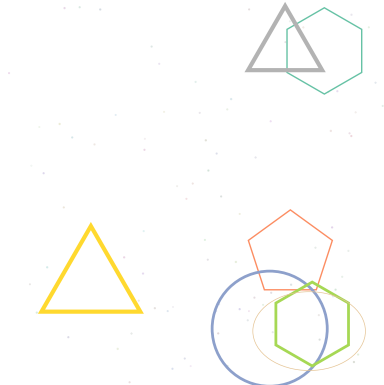[{"shape": "hexagon", "thickness": 1, "radius": 0.56, "center": [0.842, 0.868]}, {"shape": "pentagon", "thickness": 1, "radius": 0.57, "center": [0.754, 0.34]}, {"shape": "circle", "thickness": 2, "radius": 0.75, "center": [0.701, 0.146]}, {"shape": "hexagon", "thickness": 2, "radius": 0.54, "center": [0.811, 0.158]}, {"shape": "triangle", "thickness": 3, "radius": 0.74, "center": [0.236, 0.265]}, {"shape": "oval", "thickness": 0.5, "radius": 0.73, "center": [0.803, 0.14]}, {"shape": "triangle", "thickness": 3, "radius": 0.56, "center": [0.741, 0.873]}]